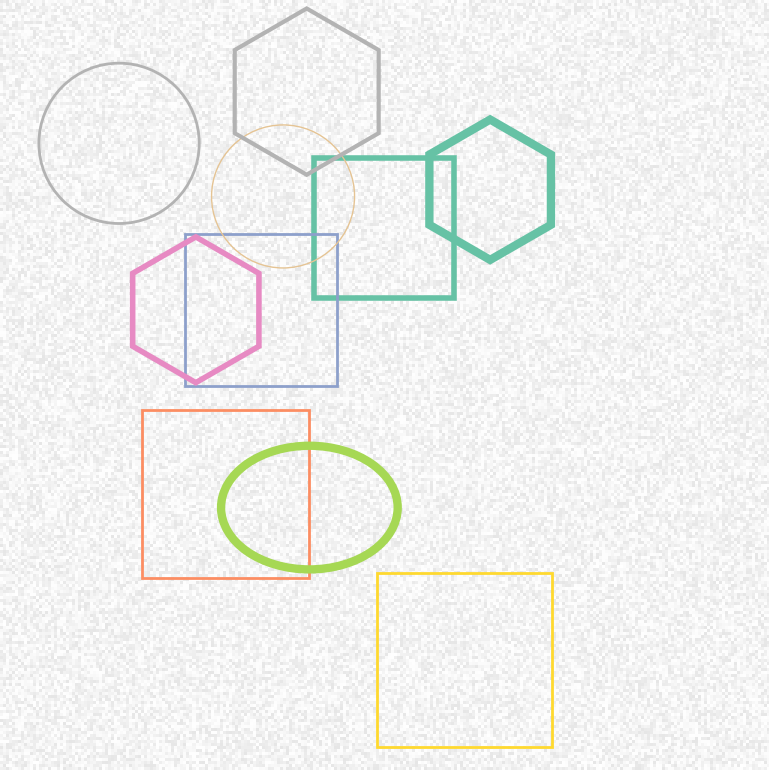[{"shape": "hexagon", "thickness": 3, "radius": 0.46, "center": [0.637, 0.754]}, {"shape": "square", "thickness": 2, "radius": 0.46, "center": [0.499, 0.704]}, {"shape": "square", "thickness": 1, "radius": 0.54, "center": [0.293, 0.359]}, {"shape": "square", "thickness": 1, "radius": 0.49, "center": [0.339, 0.597]}, {"shape": "hexagon", "thickness": 2, "radius": 0.47, "center": [0.254, 0.598]}, {"shape": "oval", "thickness": 3, "radius": 0.57, "center": [0.402, 0.341]}, {"shape": "square", "thickness": 1, "radius": 0.57, "center": [0.603, 0.143]}, {"shape": "circle", "thickness": 0.5, "radius": 0.46, "center": [0.368, 0.745]}, {"shape": "circle", "thickness": 1, "radius": 0.52, "center": [0.155, 0.814]}, {"shape": "hexagon", "thickness": 1.5, "radius": 0.54, "center": [0.398, 0.881]}]